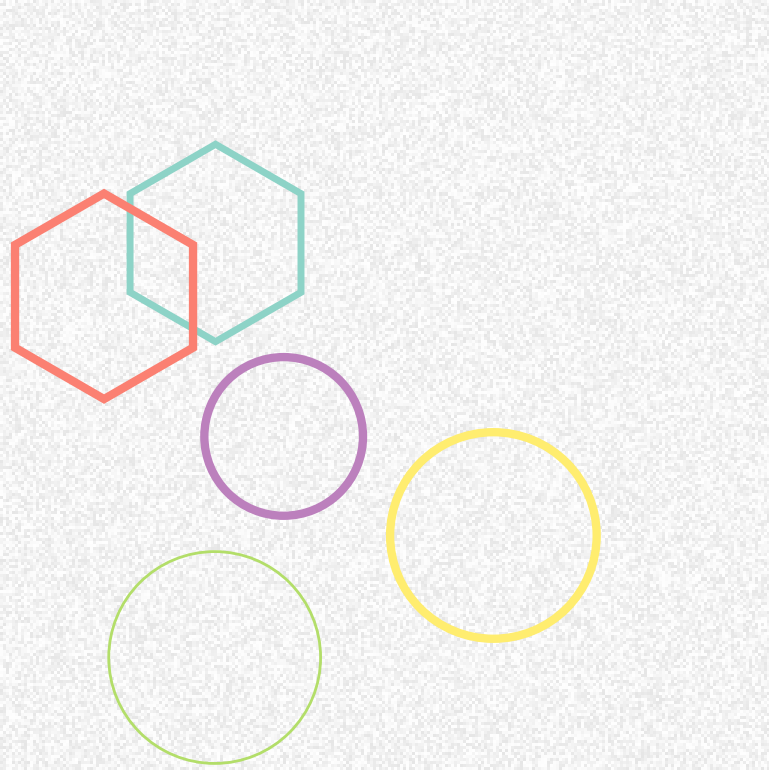[{"shape": "hexagon", "thickness": 2.5, "radius": 0.64, "center": [0.28, 0.684]}, {"shape": "hexagon", "thickness": 3, "radius": 0.67, "center": [0.135, 0.615]}, {"shape": "circle", "thickness": 1, "radius": 0.69, "center": [0.279, 0.146]}, {"shape": "circle", "thickness": 3, "radius": 0.52, "center": [0.368, 0.433]}, {"shape": "circle", "thickness": 3, "radius": 0.67, "center": [0.641, 0.305]}]